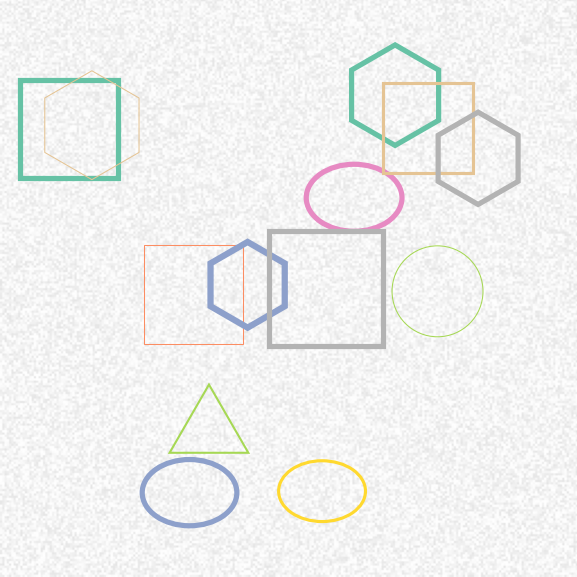[{"shape": "square", "thickness": 2.5, "radius": 0.42, "center": [0.119, 0.776]}, {"shape": "hexagon", "thickness": 2.5, "radius": 0.44, "center": [0.684, 0.834]}, {"shape": "square", "thickness": 0.5, "radius": 0.43, "center": [0.336, 0.489]}, {"shape": "oval", "thickness": 2.5, "radius": 0.41, "center": [0.328, 0.146]}, {"shape": "hexagon", "thickness": 3, "radius": 0.37, "center": [0.429, 0.506]}, {"shape": "oval", "thickness": 2.5, "radius": 0.41, "center": [0.613, 0.657]}, {"shape": "triangle", "thickness": 1, "radius": 0.39, "center": [0.362, 0.254]}, {"shape": "circle", "thickness": 0.5, "radius": 0.39, "center": [0.758, 0.495]}, {"shape": "oval", "thickness": 1.5, "radius": 0.38, "center": [0.558, 0.149]}, {"shape": "square", "thickness": 1.5, "radius": 0.39, "center": [0.741, 0.777]}, {"shape": "hexagon", "thickness": 0.5, "radius": 0.47, "center": [0.159, 0.782]}, {"shape": "square", "thickness": 2.5, "radius": 0.5, "center": [0.565, 0.499]}, {"shape": "hexagon", "thickness": 2.5, "radius": 0.4, "center": [0.828, 0.725]}]